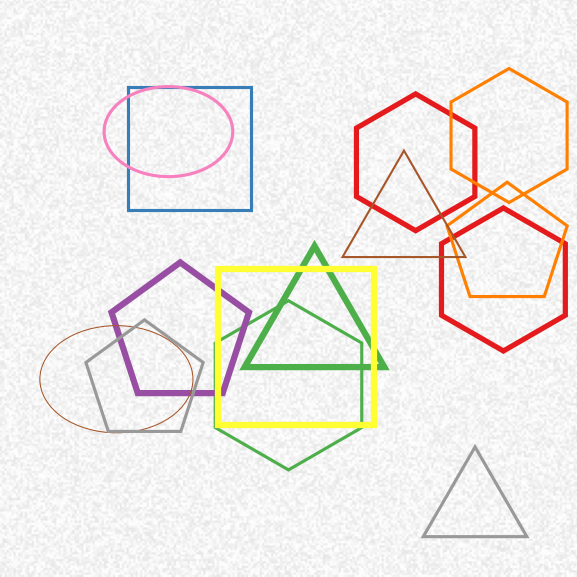[{"shape": "hexagon", "thickness": 2.5, "radius": 0.59, "center": [0.72, 0.718]}, {"shape": "hexagon", "thickness": 2.5, "radius": 0.62, "center": [0.872, 0.515]}, {"shape": "square", "thickness": 1.5, "radius": 0.53, "center": [0.328, 0.741]}, {"shape": "triangle", "thickness": 3, "radius": 0.7, "center": [0.545, 0.433]}, {"shape": "hexagon", "thickness": 1.5, "radius": 0.73, "center": [0.5, 0.332]}, {"shape": "pentagon", "thickness": 3, "radius": 0.63, "center": [0.312, 0.42]}, {"shape": "pentagon", "thickness": 1.5, "radius": 0.55, "center": [0.878, 0.574]}, {"shape": "hexagon", "thickness": 1.5, "radius": 0.58, "center": [0.881, 0.764]}, {"shape": "square", "thickness": 3, "radius": 0.68, "center": [0.513, 0.398]}, {"shape": "oval", "thickness": 0.5, "radius": 0.66, "center": [0.202, 0.342]}, {"shape": "triangle", "thickness": 1, "radius": 0.61, "center": [0.7, 0.615]}, {"shape": "oval", "thickness": 1.5, "radius": 0.56, "center": [0.292, 0.771]}, {"shape": "pentagon", "thickness": 1.5, "radius": 0.53, "center": [0.25, 0.338]}, {"shape": "triangle", "thickness": 1.5, "radius": 0.52, "center": [0.823, 0.122]}]